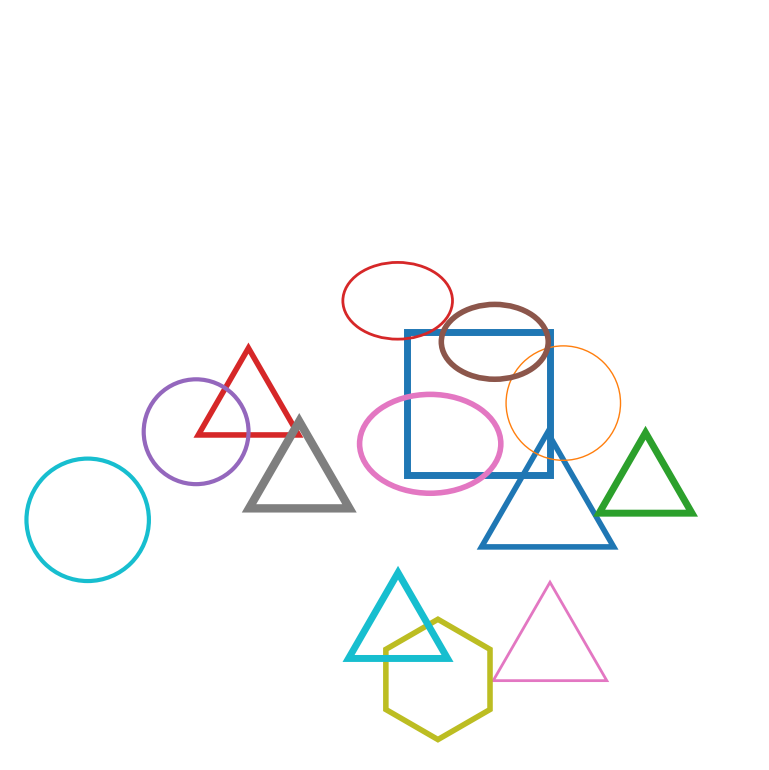[{"shape": "triangle", "thickness": 2, "radius": 0.5, "center": [0.711, 0.339]}, {"shape": "square", "thickness": 2.5, "radius": 0.46, "center": [0.622, 0.476]}, {"shape": "circle", "thickness": 0.5, "radius": 0.37, "center": [0.732, 0.476]}, {"shape": "triangle", "thickness": 2.5, "radius": 0.35, "center": [0.838, 0.368]}, {"shape": "triangle", "thickness": 2, "radius": 0.38, "center": [0.323, 0.473]}, {"shape": "oval", "thickness": 1, "radius": 0.36, "center": [0.516, 0.609]}, {"shape": "circle", "thickness": 1.5, "radius": 0.34, "center": [0.255, 0.439]}, {"shape": "oval", "thickness": 2, "radius": 0.35, "center": [0.643, 0.556]}, {"shape": "triangle", "thickness": 1, "radius": 0.43, "center": [0.714, 0.159]}, {"shape": "oval", "thickness": 2, "radius": 0.46, "center": [0.559, 0.424]}, {"shape": "triangle", "thickness": 3, "radius": 0.38, "center": [0.389, 0.377]}, {"shape": "hexagon", "thickness": 2, "radius": 0.39, "center": [0.569, 0.118]}, {"shape": "circle", "thickness": 1.5, "radius": 0.4, "center": [0.114, 0.325]}, {"shape": "triangle", "thickness": 2.5, "radius": 0.37, "center": [0.517, 0.182]}]